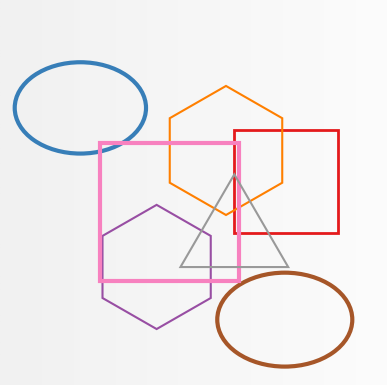[{"shape": "square", "thickness": 2, "radius": 0.67, "center": [0.737, 0.529]}, {"shape": "oval", "thickness": 3, "radius": 0.85, "center": [0.207, 0.72]}, {"shape": "hexagon", "thickness": 1.5, "radius": 0.81, "center": [0.404, 0.307]}, {"shape": "hexagon", "thickness": 1.5, "radius": 0.84, "center": [0.583, 0.609]}, {"shape": "oval", "thickness": 3, "radius": 0.87, "center": [0.735, 0.17]}, {"shape": "square", "thickness": 3, "radius": 0.9, "center": [0.439, 0.45]}, {"shape": "triangle", "thickness": 1.5, "radius": 0.8, "center": [0.605, 0.387]}]